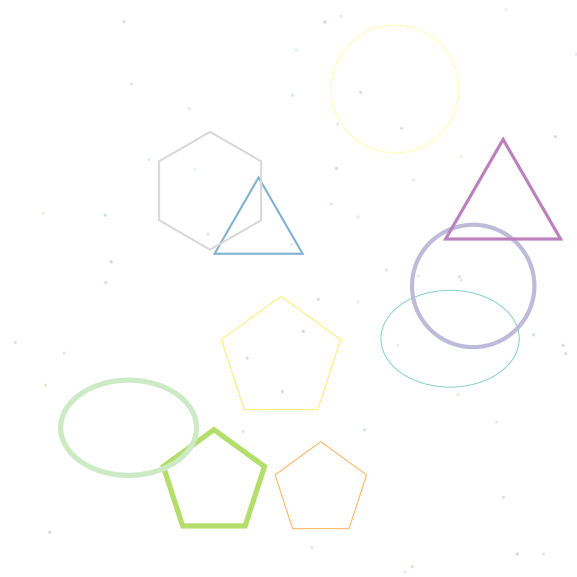[{"shape": "oval", "thickness": 0.5, "radius": 0.6, "center": [0.779, 0.413]}, {"shape": "circle", "thickness": 0.5, "radius": 0.55, "center": [0.684, 0.845]}, {"shape": "circle", "thickness": 2, "radius": 0.53, "center": [0.819, 0.504]}, {"shape": "triangle", "thickness": 1, "radius": 0.44, "center": [0.448, 0.604]}, {"shape": "pentagon", "thickness": 0.5, "radius": 0.42, "center": [0.556, 0.151]}, {"shape": "pentagon", "thickness": 2.5, "radius": 0.46, "center": [0.37, 0.163]}, {"shape": "hexagon", "thickness": 1, "radius": 0.51, "center": [0.364, 0.669]}, {"shape": "triangle", "thickness": 1.5, "radius": 0.57, "center": [0.871, 0.643]}, {"shape": "oval", "thickness": 2.5, "radius": 0.59, "center": [0.223, 0.258]}, {"shape": "pentagon", "thickness": 0.5, "radius": 0.54, "center": [0.487, 0.378]}]